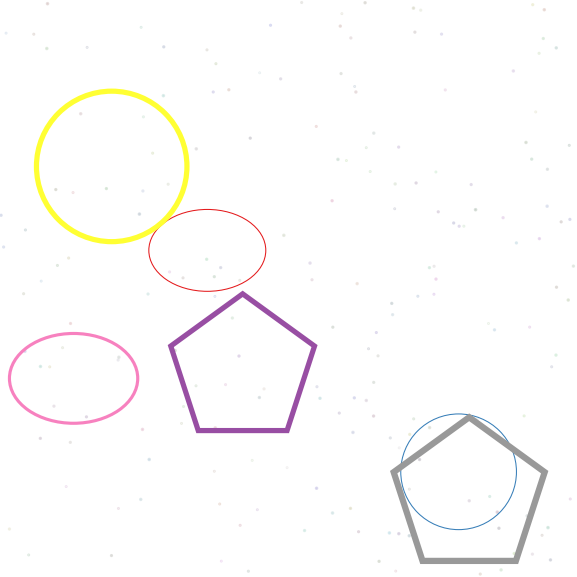[{"shape": "oval", "thickness": 0.5, "radius": 0.51, "center": [0.359, 0.566]}, {"shape": "circle", "thickness": 0.5, "radius": 0.5, "center": [0.794, 0.182]}, {"shape": "pentagon", "thickness": 2.5, "radius": 0.65, "center": [0.42, 0.359]}, {"shape": "circle", "thickness": 2.5, "radius": 0.65, "center": [0.193, 0.711]}, {"shape": "oval", "thickness": 1.5, "radius": 0.56, "center": [0.127, 0.344]}, {"shape": "pentagon", "thickness": 3, "radius": 0.69, "center": [0.812, 0.139]}]